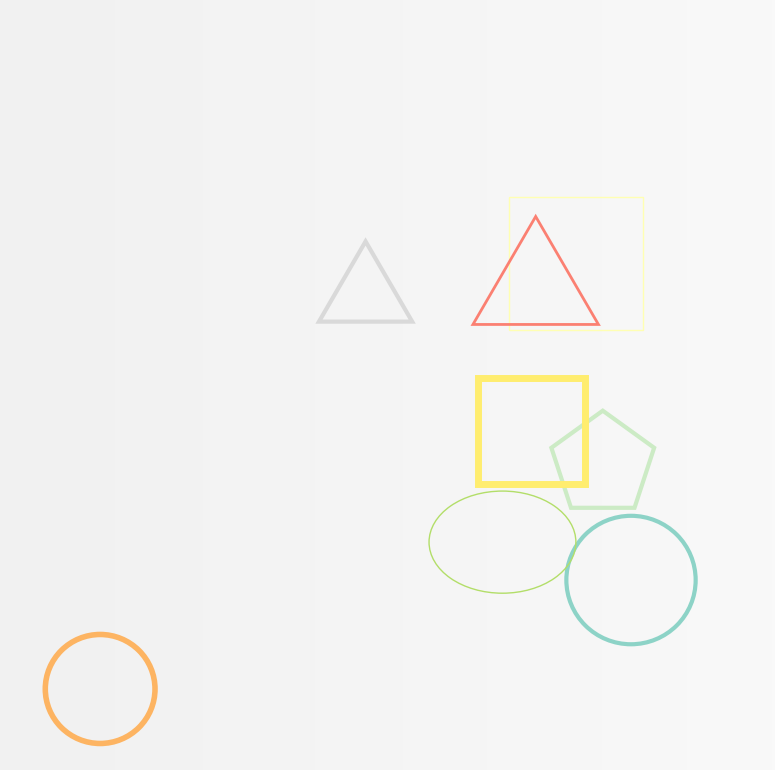[{"shape": "circle", "thickness": 1.5, "radius": 0.42, "center": [0.814, 0.247]}, {"shape": "square", "thickness": 0.5, "radius": 0.43, "center": [0.743, 0.658]}, {"shape": "triangle", "thickness": 1, "radius": 0.47, "center": [0.691, 0.625]}, {"shape": "circle", "thickness": 2, "radius": 0.35, "center": [0.129, 0.105]}, {"shape": "oval", "thickness": 0.5, "radius": 0.47, "center": [0.648, 0.296]}, {"shape": "triangle", "thickness": 1.5, "radius": 0.35, "center": [0.472, 0.617]}, {"shape": "pentagon", "thickness": 1.5, "radius": 0.35, "center": [0.778, 0.397]}, {"shape": "square", "thickness": 2.5, "radius": 0.35, "center": [0.685, 0.44]}]